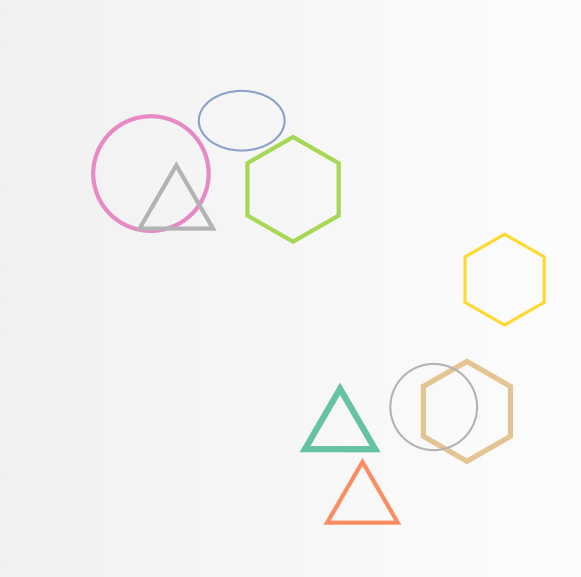[{"shape": "triangle", "thickness": 3, "radius": 0.35, "center": [0.585, 0.256]}, {"shape": "triangle", "thickness": 2, "radius": 0.35, "center": [0.624, 0.129]}, {"shape": "oval", "thickness": 1, "radius": 0.37, "center": [0.416, 0.79]}, {"shape": "circle", "thickness": 2, "radius": 0.5, "center": [0.26, 0.699]}, {"shape": "hexagon", "thickness": 2, "radius": 0.45, "center": [0.504, 0.671]}, {"shape": "hexagon", "thickness": 1.5, "radius": 0.39, "center": [0.868, 0.515]}, {"shape": "hexagon", "thickness": 2.5, "radius": 0.43, "center": [0.803, 0.287]}, {"shape": "triangle", "thickness": 2, "radius": 0.36, "center": [0.303, 0.64]}, {"shape": "circle", "thickness": 1, "radius": 0.37, "center": [0.746, 0.294]}]